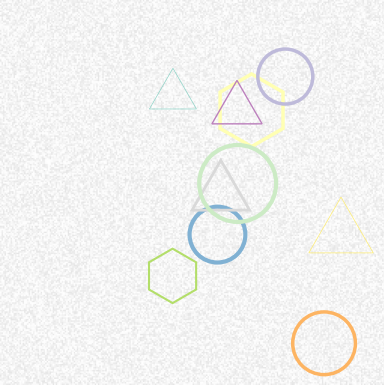[{"shape": "triangle", "thickness": 0.5, "radius": 0.35, "center": [0.449, 0.752]}, {"shape": "hexagon", "thickness": 2.5, "radius": 0.47, "center": [0.653, 0.714]}, {"shape": "circle", "thickness": 2.5, "radius": 0.36, "center": [0.741, 0.801]}, {"shape": "circle", "thickness": 3, "radius": 0.36, "center": [0.565, 0.391]}, {"shape": "circle", "thickness": 2.5, "radius": 0.41, "center": [0.842, 0.108]}, {"shape": "hexagon", "thickness": 1.5, "radius": 0.35, "center": [0.448, 0.283]}, {"shape": "triangle", "thickness": 2, "radius": 0.43, "center": [0.574, 0.497]}, {"shape": "triangle", "thickness": 1, "radius": 0.38, "center": [0.616, 0.716]}, {"shape": "circle", "thickness": 3, "radius": 0.5, "center": [0.617, 0.523]}, {"shape": "triangle", "thickness": 0.5, "radius": 0.48, "center": [0.886, 0.391]}]